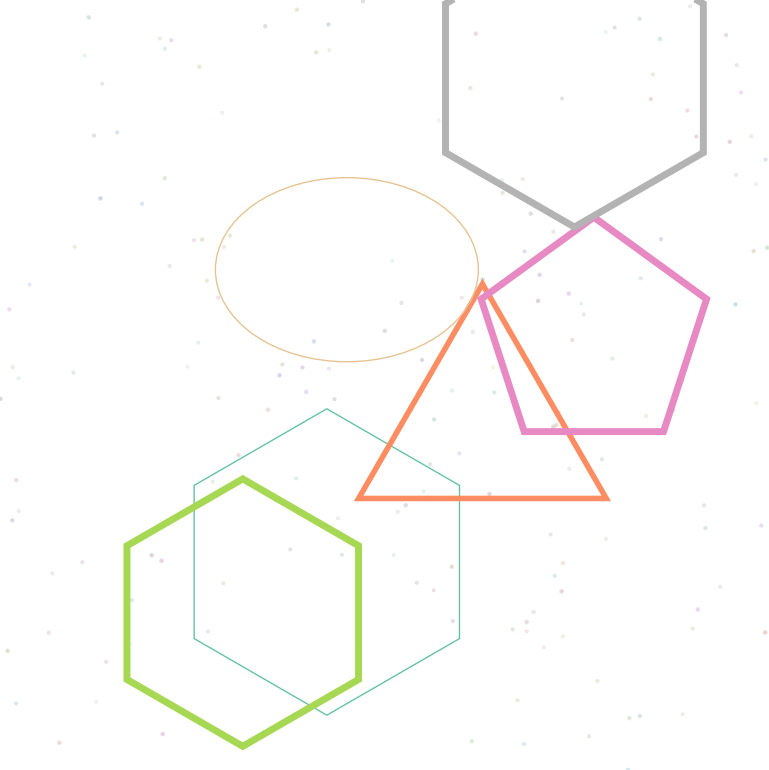[{"shape": "hexagon", "thickness": 0.5, "radius": 0.99, "center": [0.424, 0.27]}, {"shape": "triangle", "thickness": 2, "radius": 0.93, "center": [0.627, 0.445]}, {"shape": "pentagon", "thickness": 2.5, "radius": 0.77, "center": [0.771, 0.564]}, {"shape": "hexagon", "thickness": 2.5, "radius": 0.87, "center": [0.315, 0.204]}, {"shape": "oval", "thickness": 0.5, "radius": 0.85, "center": [0.451, 0.65]}, {"shape": "hexagon", "thickness": 2.5, "radius": 0.97, "center": [0.746, 0.898]}]